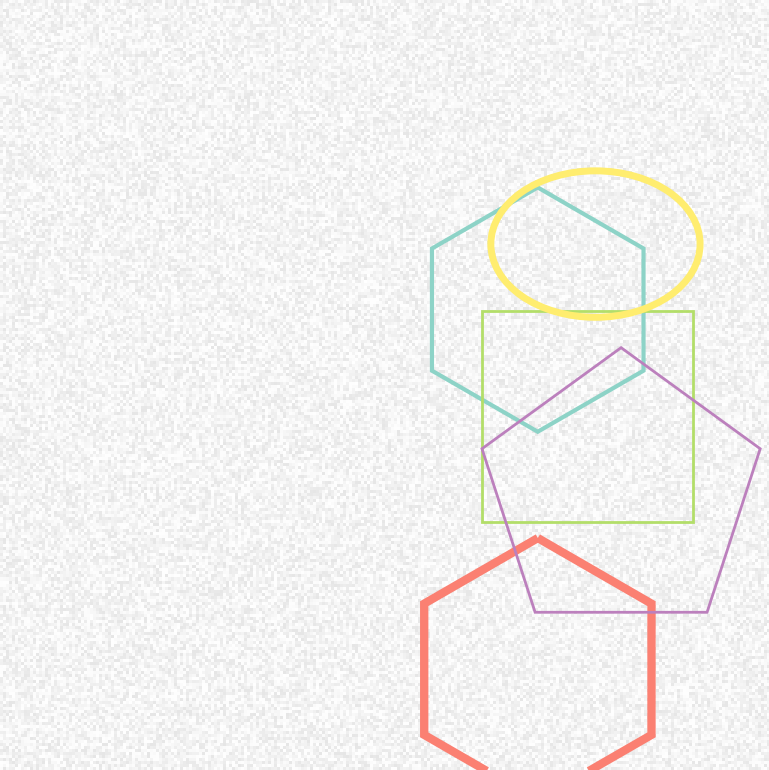[{"shape": "hexagon", "thickness": 1.5, "radius": 0.79, "center": [0.698, 0.598]}, {"shape": "hexagon", "thickness": 3, "radius": 0.85, "center": [0.699, 0.131]}, {"shape": "square", "thickness": 1, "radius": 0.69, "center": [0.763, 0.459]}, {"shape": "pentagon", "thickness": 1, "radius": 0.95, "center": [0.807, 0.359]}, {"shape": "oval", "thickness": 2.5, "radius": 0.68, "center": [0.773, 0.683]}]